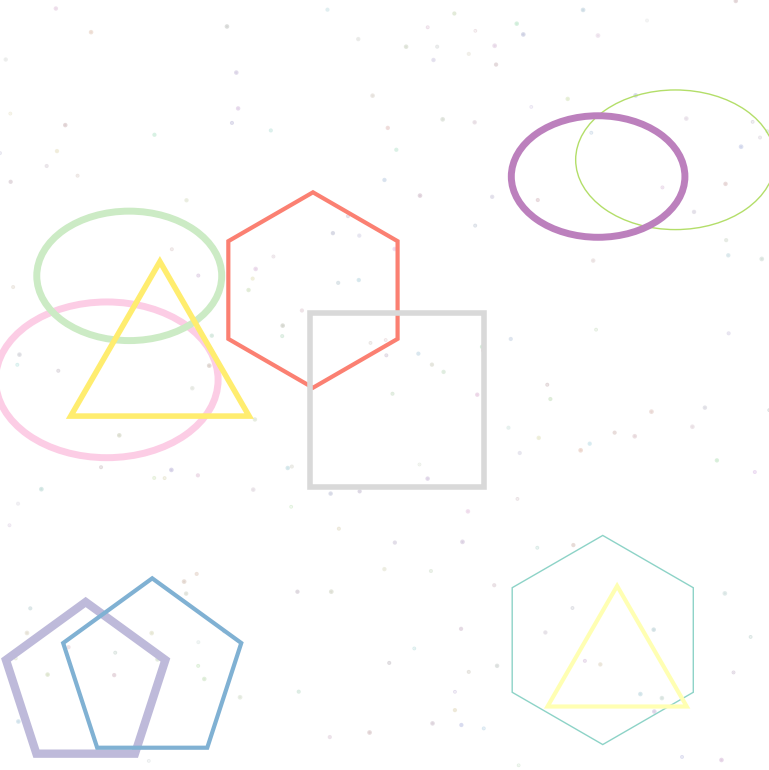[{"shape": "hexagon", "thickness": 0.5, "radius": 0.68, "center": [0.783, 0.169]}, {"shape": "triangle", "thickness": 1.5, "radius": 0.52, "center": [0.801, 0.135]}, {"shape": "pentagon", "thickness": 3, "radius": 0.54, "center": [0.111, 0.109]}, {"shape": "hexagon", "thickness": 1.5, "radius": 0.63, "center": [0.406, 0.623]}, {"shape": "pentagon", "thickness": 1.5, "radius": 0.61, "center": [0.198, 0.127]}, {"shape": "oval", "thickness": 0.5, "radius": 0.65, "center": [0.877, 0.792]}, {"shape": "oval", "thickness": 2.5, "radius": 0.72, "center": [0.139, 0.507]}, {"shape": "square", "thickness": 2, "radius": 0.56, "center": [0.516, 0.481]}, {"shape": "oval", "thickness": 2.5, "radius": 0.56, "center": [0.777, 0.771]}, {"shape": "oval", "thickness": 2.5, "radius": 0.6, "center": [0.168, 0.642]}, {"shape": "triangle", "thickness": 2, "radius": 0.67, "center": [0.208, 0.527]}]